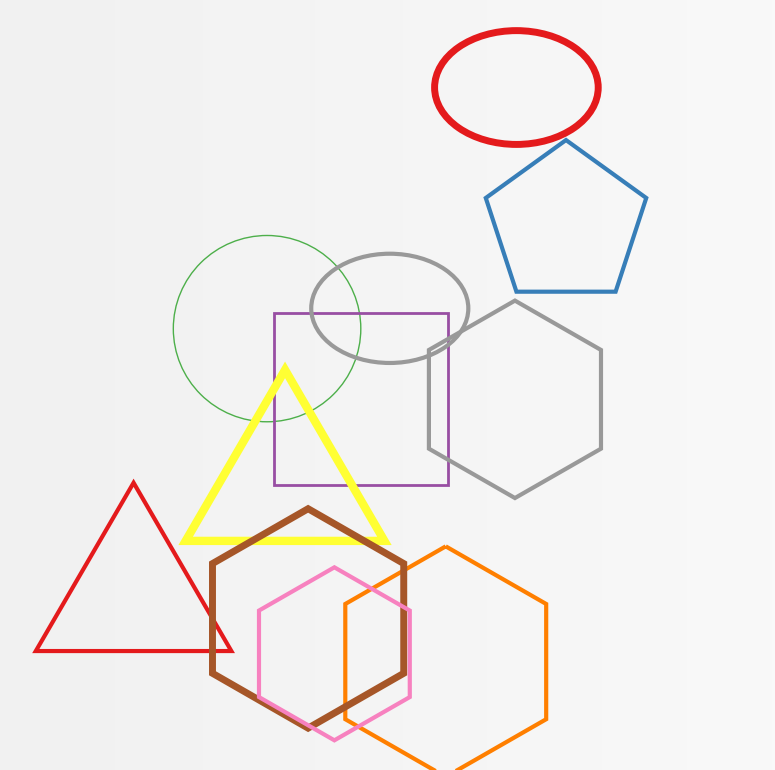[{"shape": "oval", "thickness": 2.5, "radius": 0.53, "center": [0.666, 0.886]}, {"shape": "triangle", "thickness": 1.5, "radius": 0.73, "center": [0.172, 0.227]}, {"shape": "pentagon", "thickness": 1.5, "radius": 0.54, "center": [0.73, 0.709]}, {"shape": "circle", "thickness": 0.5, "radius": 0.6, "center": [0.345, 0.573]}, {"shape": "square", "thickness": 1, "radius": 0.56, "center": [0.466, 0.482]}, {"shape": "hexagon", "thickness": 1.5, "radius": 0.75, "center": [0.575, 0.141]}, {"shape": "triangle", "thickness": 3, "radius": 0.74, "center": [0.368, 0.372]}, {"shape": "hexagon", "thickness": 2.5, "radius": 0.71, "center": [0.398, 0.197]}, {"shape": "hexagon", "thickness": 1.5, "radius": 0.56, "center": [0.431, 0.151]}, {"shape": "hexagon", "thickness": 1.5, "radius": 0.64, "center": [0.664, 0.481]}, {"shape": "oval", "thickness": 1.5, "radius": 0.51, "center": [0.503, 0.6]}]